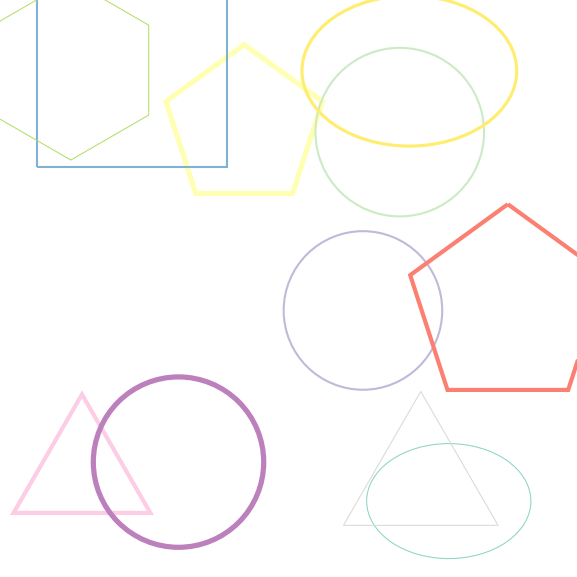[{"shape": "oval", "thickness": 0.5, "radius": 0.71, "center": [0.777, 0.131]}, {"shape": "pentagon", "thickness": 2.5, "radius": 0.71, "center": [0.423, 0.779]}, {"shape": "circle", "thickness": 1, "radius": 0.69, "center": [0.628, 0.462]}, {"shape": "pentagon", "thickness": 2, "radius": 0.89, "center": [0.879, 0.468]}, {"shape": "square", "thickness": 1, "radius": 0.82, "center": [0.228, 0.874]}, {"shape": "hexagon", "thickness": 0.5, "radius": 0.78, "center": [0.123, 0.878]}, {"shape": "triangle", "thickness": 2, "radius": 0.68, "center": [0.142, 0.179]}, {"shape": "triangle", "thickness": 0.5, "radius": 0.77, "center": [0.729, 0.167]}, {"shape": "circle", "thickness": 2.5, "radius": 0.74, "center": [0.309, 0.199]}, {"shape": "circle", "thickness": 1, "radius": 0.73, "center": [0.692, 0.77]}, {"shape": "oval", "thickness": 1.5, "radius": 0.93, "center": [0.709, 0.876]}]